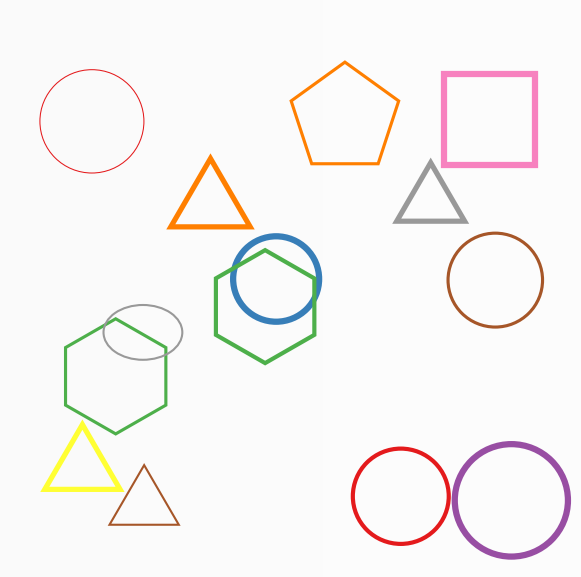[{"shape": "circle", "thickness": 0.5, "radius": 0.45, "center": [0.158, 0.789]}, {"shape": "circle", "thickness": 2, "radius": 0.41, "center": [0.69, 0.14]}, {"shape": "circle", "thickness": 3, "radius": 0.37, "center": [0.475, 0.516]}, {"shape": "hexagon", "thickness": 1.5, "radius": 0.5, "center": [0.199, 0.347]}, {"shape": "hexagon", "thickness": 2, "radius": 0.49, "center": [0.456, 0.468]}, {"shape": "circle", "thickness": 3, "radius": 0.49, "center": [0.88, 0.133]}, {"shape": "pentagon", "thickness": 1.5, "radius": 0.49, "center": [0.593, 0.794]}, {"shape": "triangle", "thickness": 2.5, "radius": 0.39, "center": [0.362, 0.646]}, {"shape": "triangle", "thickness": 2.5, "radius": 0.37, "center": [0.142, 0.189]}, {"shape": "circle", "thickness": 1.5, "radius": 0.41, "center": [0.852, 0.514]}, {"shape": "triangle", "thickness": 1, "radius": 0.34, "center": [0.248, 0.125]}, {"shape": "square", "thickness": 3, "radius": 0.39, "center": [0.842, 0.792]}, {"shape": "oval", "thickness": 1, "radius": 0.34, "center": [0.246, 0.424]}, {"shape": "triangle", "thickness": 2.5, "radius": 0.34, "center": [0.741, 0.65]}]